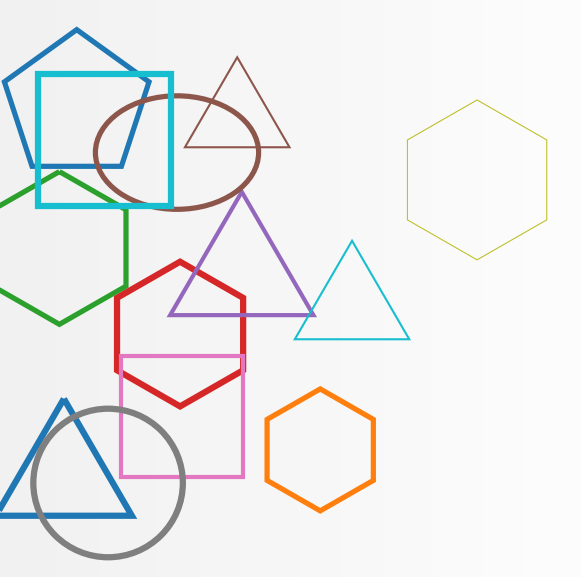[{"shape": "triangle", "thickness": 3, "radius": 0.68, "center": [0.11, 0.174]}, {"shape": "pentagon", "thickness": 2.5, "radius": 0.65, "center": [0.132, 0.817]}, {"shape": "hexagon", "thickness": 2.5, "radius": 0.53, "center": [0.551, 0.22]}, {"shape": "hexagon", "thickness": 2.5, "radius": 0.66, "center": [0.102, 0.57]}, {"shape": "hexagon", "thickness": 3, "radius": 0.63, "center": [0.31, 0.421]}, {"shape": "triangle", "thickness": 2, "radius": 0.71, "center": [0.416, 0.525]}, {"shape": "triangle", "thickness": 1, "radius": 0.52, "center": [0.408, 0.796]}, {"shape": "oval", "thickness": 2.5, "radius": 0.7, "center": [0.305, 0.735]}, {"shape": "square", "thickness": 2, "radius": 0.53, "center": [0.313, 0.278]}, {"shape": "circle", "thickness": 3, "radius": 0.64, "center": [0.186, 0.163]}, {"shape": "hexagon", "thickness": 0.5, "radius": 0.69, "center": [0.821, 0.688]}, {"shape": "triangle", "thickness": 1, "radius": 0.57, "center": [0.606, 0.469]}, {"shape": "square", "thickness": 3, "radius": 0.57, "center": [0.181, 0.757]}]